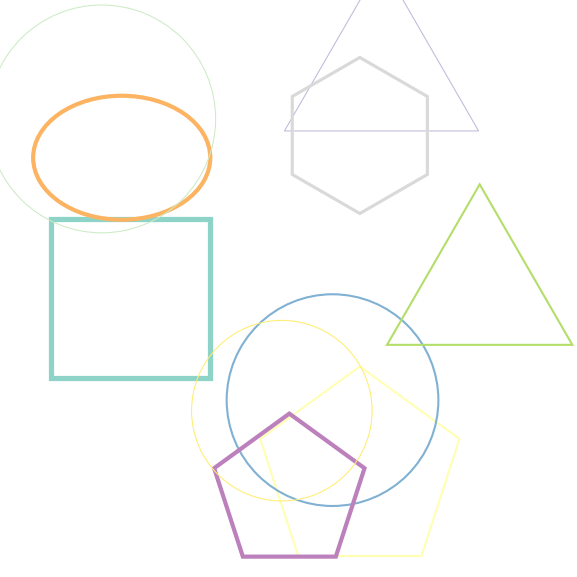[{"shape": "square", "thickness": 2.5, "radius": 0.69, "center": [0.225, 0.483]}, {"shape": "pentagon", "thickness": 1, "radius": 0.91, "center": [0.623, 0.183]}, {"shape": "triangle", "thickness": 0.5, "radius": 0.97, "center": [0.661, 0.869]}, {"shape": "circle", "thickness": 1, "radius": 0.92, "center": [0.576, 0.306]}, {"shape": "oval", "thickness": 2, "radius": 0.77, "center": [0.211, 0.726]}, {"shape": "triangle", "thickness": 1, "radius": 0.93, "center": [0.831, 0.495]}, {"shape": "hexagon", "thickness": 1.5, "radius": 0.68, "center": [0.623, 0.765]}, {"shape": "pentagon", "thickness": 2, "radius": 0.68, "center": [0.501, 0.146]}, {"shape": "circle", "thickness": 0.5, "radius": 0.99, "center": [0.176, 0.793]}, {"shape": "circle", "thickness": 0.5, "radius": 0.78, "center": [0.488, 0.288]}]